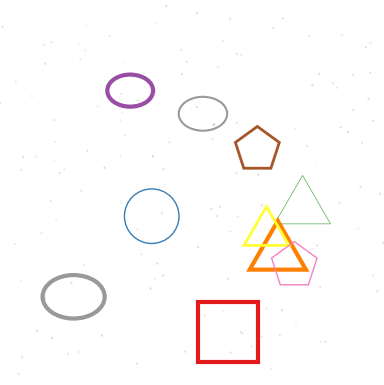[{"shape": "square", "thickness": 3, "radius": 0.39, "center": [0.591, 0.138]}, {"shape": "circle", "thickness": 1, "radius": 0.35, "center": [0.394, 0.438]}, {"shape": "triangle", "thickness": 0.5, "radius": 0.42, "center": [0.786, 0.461]}, {"shape": "oval", "thickness": 3, "radius": 0.3, "center": [0.338, 0.765]}, {"shape": "triangle", "thickness": 3, "radius": 0.42, "center": [0.722, 0.342]}, {"shape": "triangle", "thickness": 2, "radius": 0.34, "center": [0.692, 0.396]}, {"shape": "pentagon", "thickness": 2, "radius": 0.3, "center": [0.668, 0.612]}, {"shape": "pentagon", "thickness": 1, "radius": 0.31, "center": [0.764, 0.31]}, {"shape": "oval", "thickness": 1.5, "radius": 0.31, "center": [0.527, 0.705]}, {"shape": "oval", "thickness": 3, "radius": 0.4, "center": [0.191, 0.229]}]